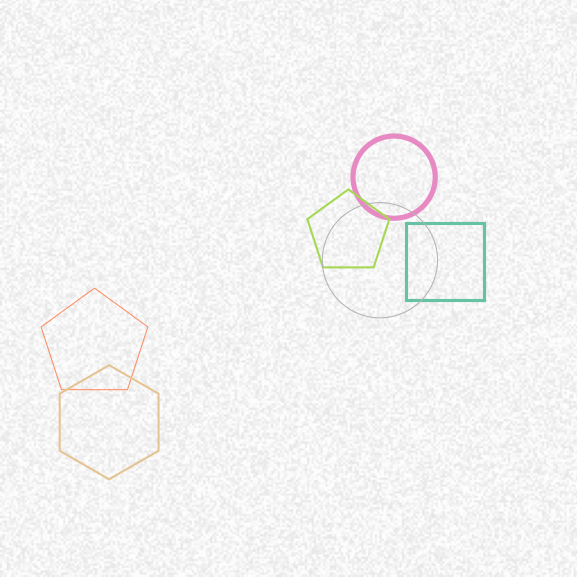[{"shape": "square", "thickness": 1.5, "radius": 0.34, "center": [0.77, 0.546]}, {"shape": "pentagon", "thickness": 0.5, "radius": 0.49, "center": [0.164, 0.403]}, {"shape": "circle", "thickness": 2.5, "radius": 0.36, "center": [0.682, 0.692]}, {"shape": "pentagon", "thickness": 1, "radius": 0.37, "center": [0.603, 0.597]}, {"shape": "hexagon", "thickness": 1, "radius": 0.49, "center": [0.189, 0.268]}, {"shape": "circle", "thickness": 0.5, "radius": 0.5, "center": [0.658, 0.549]}]